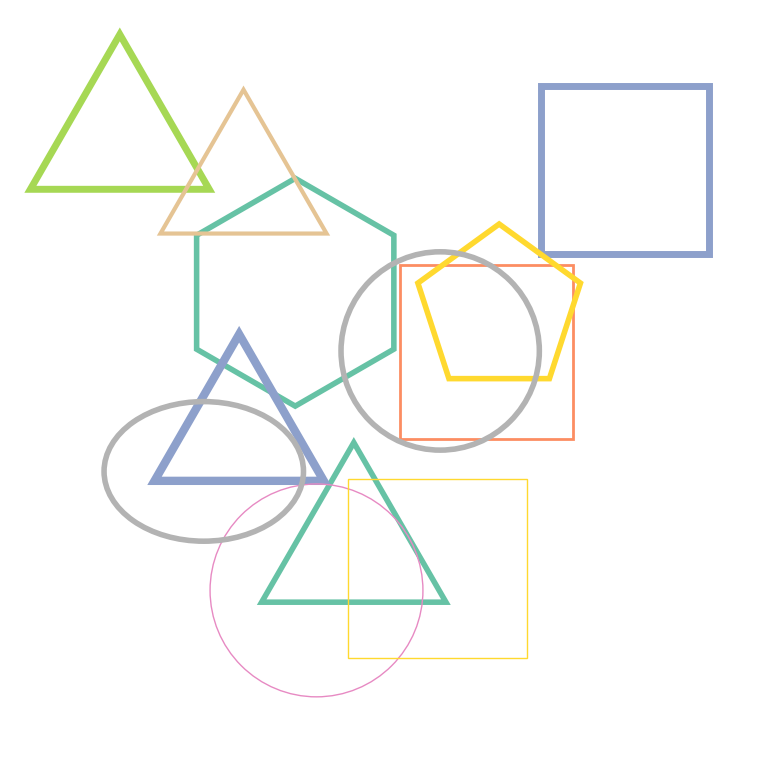[{"shape": "hexagon", "thickness": 2, "radius": 0.74, "center": [0.383, 0.62]}, {"shape": "triangle", "thickness": 2, "radius": 0.69, "center": [0.459, 0.287]}, {"shape": "square", "thickness": 1, "radius": 0.56, "center": [0.632, 0.543]}, {"shape": "triangle", "thickness": 3, "radius": 0.63, "center": [0.311, 0.439]}, {"shape": "square", "thickness": 2.5, "radius": 0.55, "center": [0.811, 0.779]}, {"shape": "circle", "thickness": 0.5, "radius": 0.69, "center": [0.411, 0.233]}, {"shape": "triangle", "thickness": 2.5, "radius": 0.67, "center": [0.156, 0.821]}, {"shape": "square", "thickness": 0.5, "radius": 0.58, "center": [0.568, 0.262]}, {"shape": "pentagon", "thickness": 2, "radius": 0.55, "center": [0.648, 0.598]}, {"shape": "triangle", "thickness": 1.5, "radius": 0.62, "center": [0.316, 0.759]}, {"shape": "oval", "thickness": 2, "radius": 0.65, "center": [0.265, 0.388]}, {"shape": "circle", "thickness": 2, "radius": 0.64, "center": [0.572, 0.544]}]